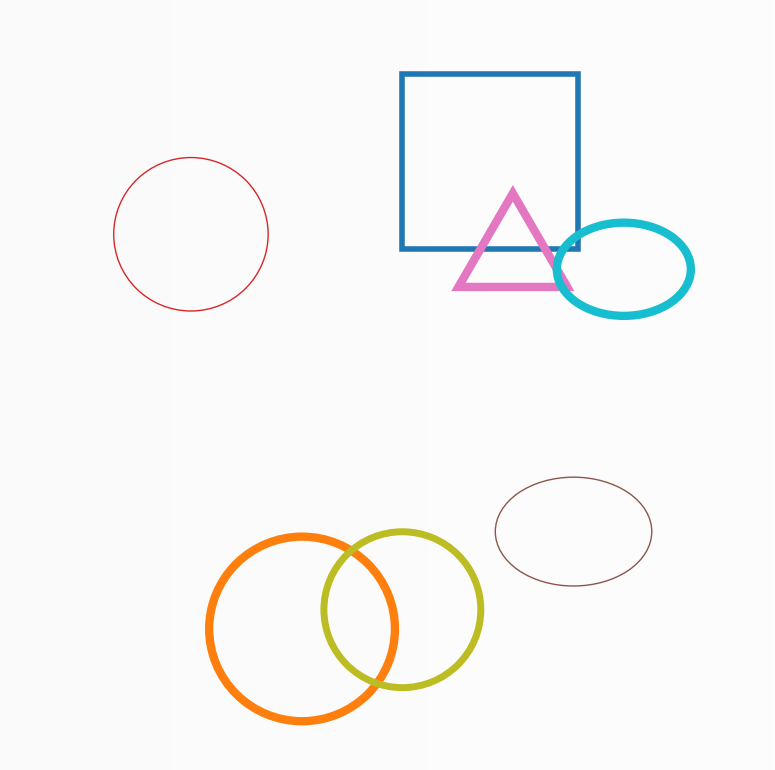[{"shape": "square", "thickness": 2, "radius": 0.57, "center": [0.633, 0.791]}, {"shape": "circle", "thickness": 3, "radius": 0.6, "center": [0.39, 0.183]}, {"shape": "circle", "thickness": 0.5, "radius": 0.5, "center": [0.246, 0.696]}, {"shape": "oval", "thickness": 0.5, "radius": 0.5, "center": [0.74, 0.31]}, {"shape": "triangle", "thickness": 3, "radius": 0.41, "center": [0.662, 0.668]}, {"shape": "circle", "thickness": 2.5, "radius": 0.51, "center": [0.519, 0.208]}, {"shape": "oval", "thickness": 3, "radius": 0.43, "center": [0.805, 0.65]}]